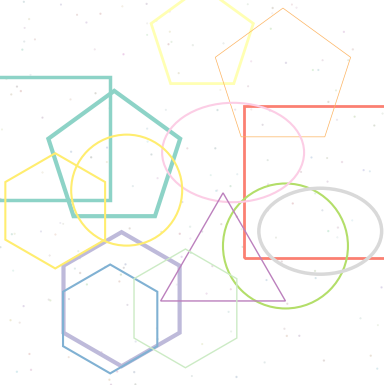[{"shape": "pentagon", "thickness": 3, "radius": 0.9, "center": [0.297, 0.584]}, {"shape": "square", "thickness": 2.5, "radius": 0.8, "center": [0.125, 0.639]}, {"shape": "pentagon", "thickness": 2, "radius": 0.7, "center": [0.525, 0.896]}, {"shape": "hexagon", "thickness": 3, "radius": 0.87, "center": [0.316, 0.223]}, {"shape": "square", "thickness": 2, "radius": 0.99, "center": [0.832, 0.528]}, {"shape": "hexagon", "thickness": 1.5, "radius": 0.71, "center": [0.286, 0.172]}, {"shape": "pentagon", "thickness": 0.5, "radius": 0.92, "center": [0.735, 0.794]}, {"shape": "circle", "thickness": 1.5, "radius": 0.81, "center": [0.741, 0.361]}, {"shape": "oval", "thickness": 1.5, "radius": 0.92, "center": [0.605, 0.604]}, {"shape": "oval", "thickness": 2.5, "radius": 0.8, "center": [0.832, 0.399]}, {"shape": "triangle", "thickness": 1, "radius": 0.94, "center": [0.579, 0.312]}, {"shape": "hexagon", "thickness": 1, "radius": 0.77, "center": [0.482, 0.199]}, {"shape": "circle", "thickness": 1.5, "radius": 0.72, "center": [0.329, 0.506]}, {"shape": "hexagon", "thickness": 1.5, "radius": 0.75, "center": [0.143, 0.452]}]